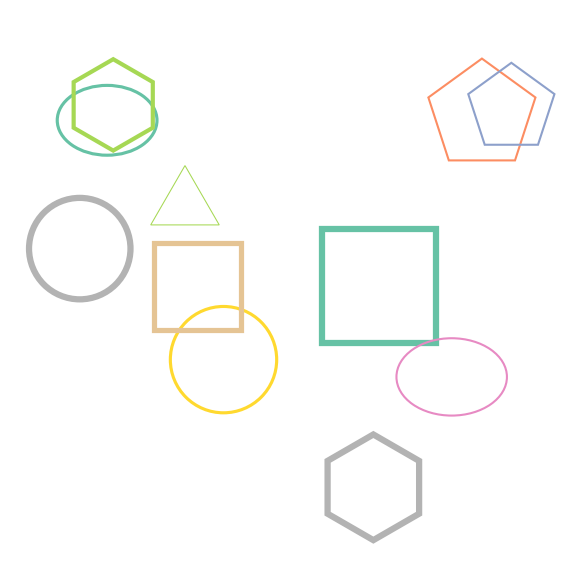[{"shape": "oval", "thickness": 1.5, "radius": 0.43, "center": [0.185, 0.791]}, {"shape": "square", "thickness": 3, "radius": 0.49, "center": [0.656, 0.504]}, {"shape": "pentagon", "thickness": 1, "radius": 0.49, "center": [0.834, 0.8]}, {"shape": "pentagon", "thickness": 1, "radius": 0.39, "center": [0.885, 0.812]}, {"shape": "oval", "thickness": 1, "radius": 0.48, "center": [0.782, 0.346]}, {"shape": "hexagon", "thickness": 2, "radius": 0.4, "center": [0.196, 0.817]}, {"shape": "triangle", "thickness": 0.5, "radius": 0.34, "center": [0.32, 0.644]}, {"shape": "circle", "thickness": 1.5, "radius": 0.46, "center": [0.387, 0.376]}, {"shape": "square", "thickness": 2.5, "radius": 0.38, "center": [0.342, 0.502]}, {"shape": "circle", "thickness": 3, "radius": 0.44, "center": [0.138, 0.569]}, {"shape": "hexagon", "thickness": 3, "radius": 0.46, "center": [0.646, 0.155]}]